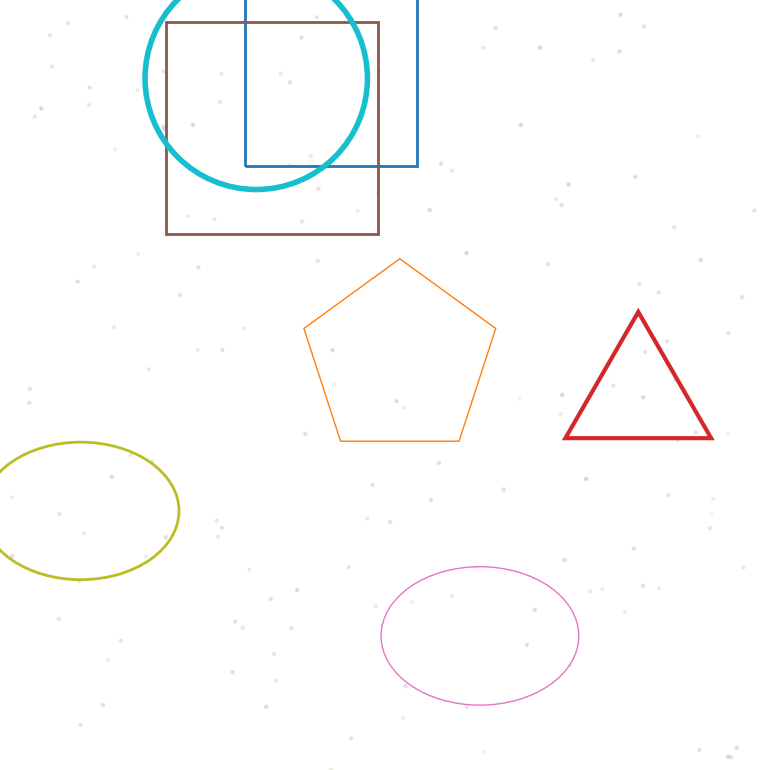[{"shape": "square", "thickness": 1, "radius": 0.56, "center": [0.43, 0.896]}, {"shape": "pentagon", "thickness": 0.5, "radius": 0.65, "center": [0.519, 0.533]}, {"shape": "triangle", "thickness": 1.5, "radius": 0.55, "center": [0.829, 0.486]}, {"shape": "square", "thickness": 1, "radius": 0.69, "center": [0.353, 0.834]}, {"shape": "oval", "thickness": 0.5, "radius": 0.64, "center": [0.623, 0.174]}, {"shape": "oval", "thickness": 1, "radius": 0.64, "center": [0.105, 0.336]}, {"shape": "circle", "thickness": 2, "radius": 0.72, "center": [0.333, 0.898]}]